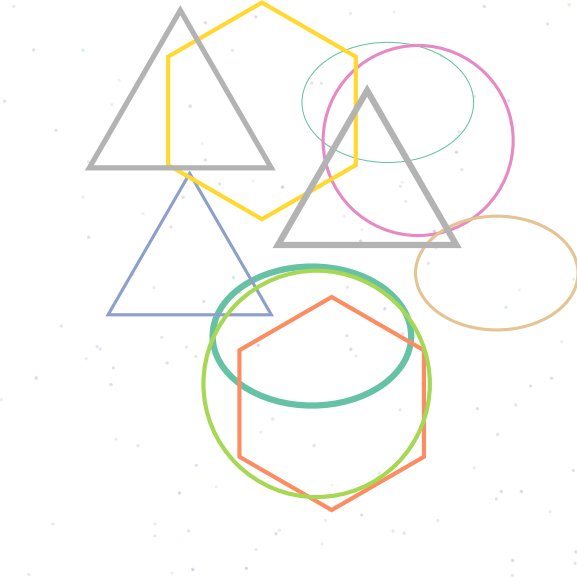[{"shape": "oval", "thickness": 3, "radius": 0.86, "center": [0.54, 0.417]}, {"shape": "oval", "thickness": 0.5, "radius": 0.74, "center": [0.672, 0.822]}, {"shape": "hexagon", "thickness": 2, "radius": 0.92, "center": [0.574, 0.3]}, {"shape": "triangle", "thickness": 1.5, "radius": 0.82, "center": [0.328, 0.536]}, {"shape": "circle", "thickness": 1.5, "radius": 0.82, "center": [0.724, 0.756]}, {"shape": "circle", "thickness": 2, "radius": 0.98, "center": [0.548, 0.334]}, {"shape": "hexagon", "thickness": 2, "radius": 0.94, "center": [0.454, 0.807]}, {"shape": "oval", "thickness": 1.5, "radius": 0.7, "center": [0.86, 0.526]}, {"shape": "triangle", "thickness": 2.5, "radius": 0.91, "center": [0.312, 0.799]}, {"shape": "triangle", "thickness": 3, "radius": 0.89, "center": [0.636, 0.664]}]